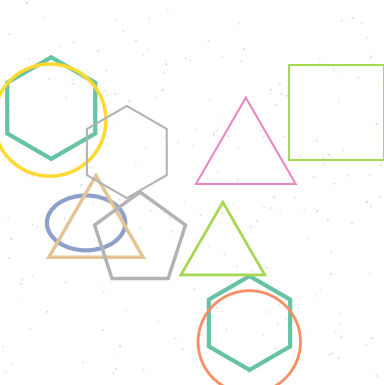[{"shape": "hexagon", "thickness": 3, "radius": 0.61, "center": [0.648, 0.161]}, {"shape": "hexagon", "thickness": 3, "radius": 0.66, "center": [0.133, 0.719]}, {"shape": "circle", "thickness": 2, "radius": 0.67, "center": [0.648, 0.112]}, {"shape": "oval", "thickness": 3, "radius": 0.51, "center": [0.224, 0.421]}, {"shape": "triangle", "thickness": 1.5, "radius": 0.75, "center": [0.638, 0.597]}, {"shape": "triangle", "thickness": 2, "radius": 0.63, "center": [0.579, 0.349]}, {"shape": "square", "thickness": 1.5, "radius": 0.62, "center": [0.874, 0.708]}, {"shape": "circle", "thickness": 2.5, "radius": 0.73, "center": [0.129, 0.688]}, {"shape": "triangle", "thickness": 2.5, "radius": 0.71, "center": [0.249, 0.403]}, {"shape": "pentagon", "thickness": 2.5, "radius": 0.62, "center": [0.364, 0.377]}, {"shape": "hexagon", "thickness": 1.5, "radius": 0.6, "center": [0.329, 0.605]}]